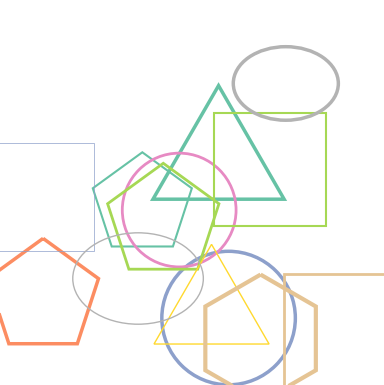[{"shape": "triangle", "thickness": 2.5, "radius": 0.98, "center": [0.568, 0.581]}, {"shape": "pentagon", "thickness": 1.5, "radius": 0.68, "center": [0.37, 0.469]}, {"shape": "pentagon", "thickness": 2.5, "radius": 0.76, "center": [0.112, 0.23]}, {"shape": "square", "thickness": 0.5, "radius": 0.7, "center": [0.105, 0.488]}, {"shape": "circle", "thickness": 2.5, "radius": 0.87, "center": [0.594, 0.174]}, {"shape": "circle", "thickness": 2, "radius": 0.74, "center": [0.465, 0.454]}, {"shape": "square", "thickness": 1.5, "radius": 0.73, "center": [0.701, 0.56]}, {"shape": "pentagon", "thickness": 2, "radius": 0.76, "center": [0.424, 0.424]}, {"shape": "triangle", "thickness": 1, "radius": 0.86, "center": [0.549, 0.193]}, {"shape": "hexagon", "thickness": 3, "radius": 0.83, "center": [0.677, 0.121]}, {"shape": "square", "thickness": 2, "radius": 0.8, "center": [0.898, 0.128]}, {"shape": "oval", "thickness": 2.5, "radius": 0.68, "center": [0.742, 0.783]}, {"shape": "oval", "thickness": 1, "radius": 0.85, "center": [0.359, 0.277]}]